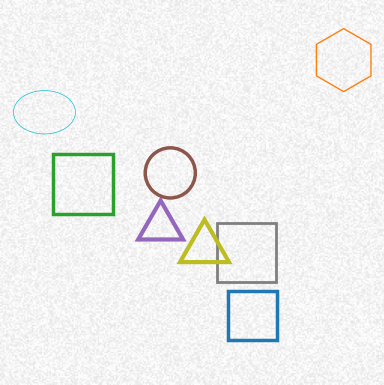[{"shape": "square", "thickness": 2.5, "radius": 0.32, "center": [0.656, 0.182]}, {"shape": "hexagon", "thickness": 1, "radius": 0.41, "center": [0.893, 0.844]}, {"shape": "square", "thickness": 2.5, "radius": 0.39, "center": [0.215, 0.522]}, {"shape": "triangle", "thickness": 3, "radius": 0.34, "center": [0.417, 0.412]}, {"shape": "circle", "thickness": 2.5, "radius": 0.33, "center": [0.442, 0.551]}, {"shape": "square", "thickness": 2, "radius": 0.38, "center": [0.64, 0.344]}, {"shape": "triangle", "thickness": 3, "radius": 0.37, "center": [0.531, 0.356]}, {"shape": "oval", "thickness": 0.5, "radius": 0.4, "center": [0.115, 0.708]}]